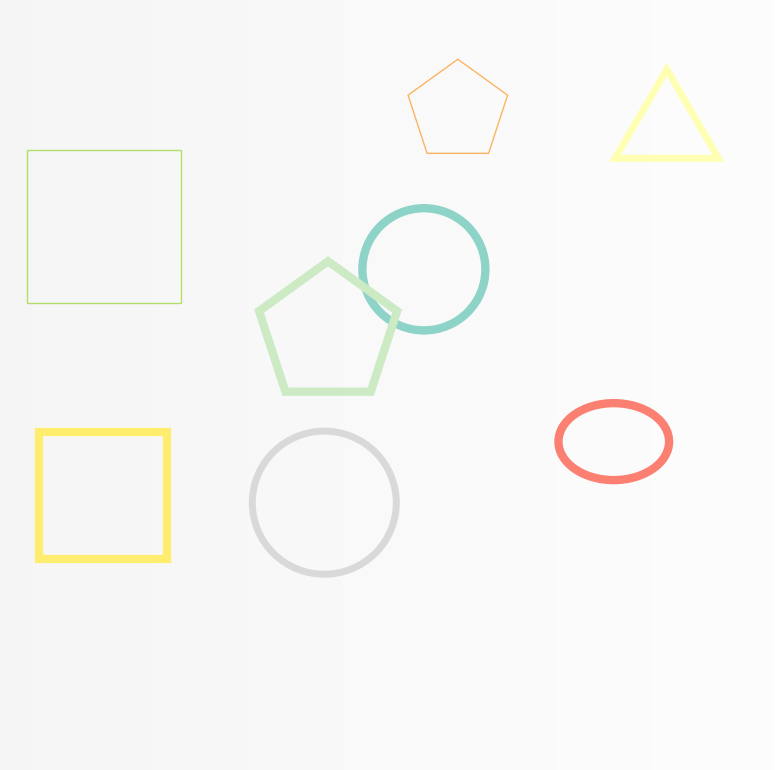[{"shape": "circle", "thickness": 3, "radius": 0.4, "center": [0.547, 0.65]}, {"shape": "triangle", "thickness": 2.5, "radius": 0.39, "center": [0.86, 0.833]}, {"shape": "oval", "thickness": 3, "radius": 0.36, "center": [0.792, 0.426]}, {"shape": "pentagon", "thickness": 0.5, "radius": 0.34, "center": [0.591, 0.856]}, {"shape": "square", "thickness": 0.5, "radius": 0.5, "center": [0.134, 0.706]}, {"shape": "circle", "thickness": 2.5, "radius": 0.46, "center": [0.418, 0.347]}, {"shape": "pentagon", "thickness": 3, "radius": 0.47, "center": [0.423, 0.567]}, {"shape": "square", "thickness": 3, "radius": 0.41, "center": [0.133, 0.356]}]